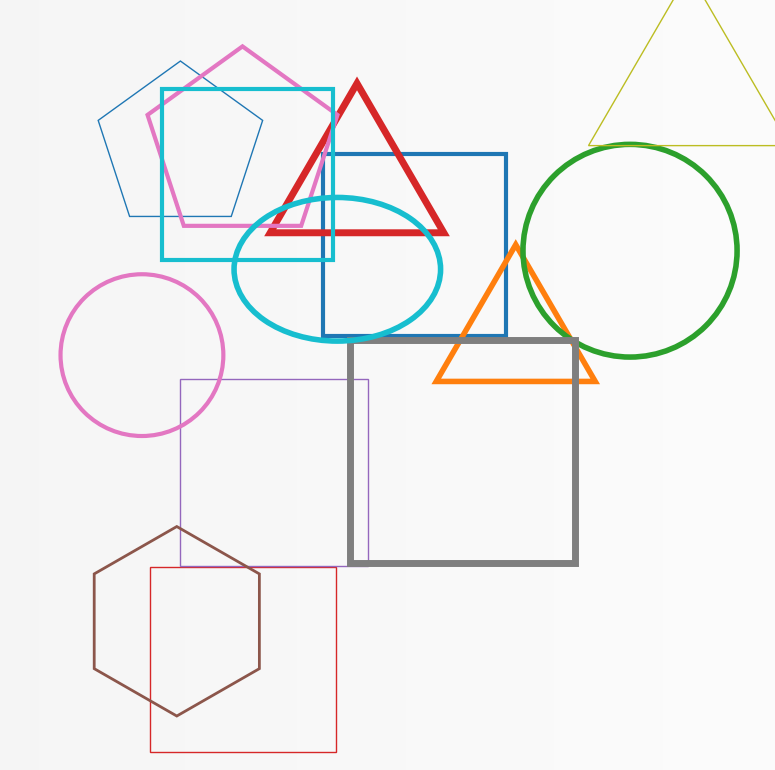[{"shape": "pentagon", "thickness": 0.5, "radius": 0.56, "center": [0.233, 0.809]}, {"shape": "square", "thickness": 1.5, "radius": 0.59, "center": [0.535, 0.682]}, {"shape": "triangle", "thickness": 2, "radius": 0.59, "center": [0.665, 0.564]}, {"shape": "circle", "thickness": 2, "radius": 0.69, "center": [0.813, 0.674]}, {"shape": "triangle", "thickness": 2.5, "radius": 0.65, "center": [0.461, 0.762]}, {"shape": "square", "thickness": 0.5, "radius": 0.6, "center": [0.313, 0.143]}, {"shape": "square", "thickness": 0.5, "radius": 0.61, "center": [0.354, 0.387]}, {"shape": "hexagon", "thickness": 1, "radius": 0.62, "center": [0.228, 0.193]}, {"shape": "circle", "thickness": 1.5, "radius": 0.53, "center": [0.183, 0.539]}, {"shape": "pentagon", "thickness": 1.5, "radius": 0.64, "center": [0.313, 0.811]}, {"shape": "square", "thickness": 2.5, "radius": 0.73, "center": [0.597, 0.414]}, {"shape": "triangle", "thickness": 0.5, "radius": 0.75, "center": [0.889, 0.886]}, {"shape": "square", "thickness": 1.5, "radius": 0.55, "center": [0.32, 0.773]}, {"shape": "oval", "thickness": 2, "radius": 0.67, "center": [0.435, 0.65]}]